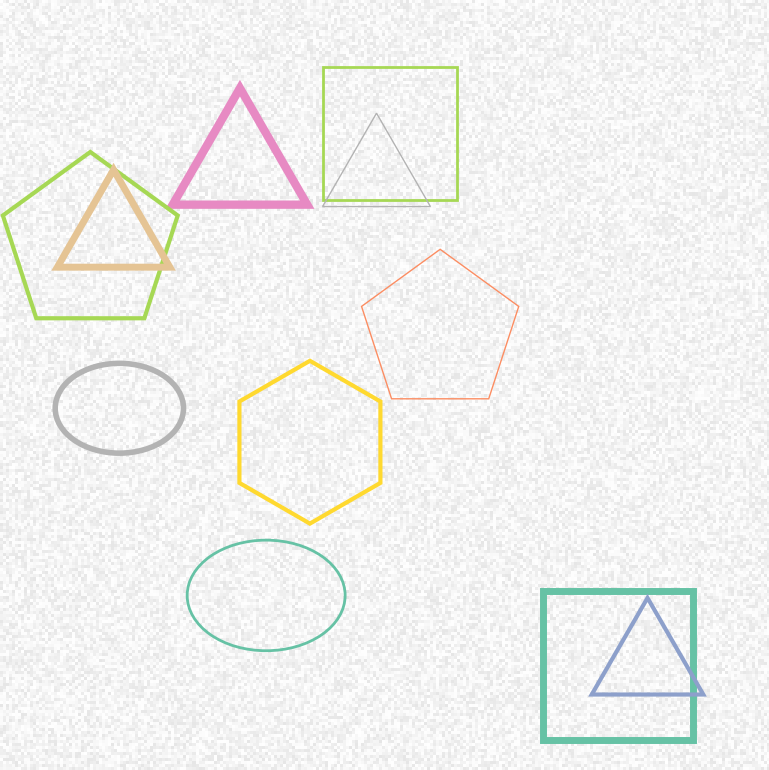[{"shape": "square", "thickness": 2.5, "radius": 0.48, "center": [0.803, 0.136]}, {"shape": "oval", "thickness": 1, "radius": 0.51, "center": [0.346, 0.227]}, {"shape": "pentagon", "thickness": 0.5, "radius": 0.54, "center": [0.572, 0.569]}, {"shape": "triangle", "thickness": 1.5, "radius": 0.42, "center": [0.841, 0.14]}, {"shape": "triangle", "thickness": 3, "radius": 0.5, "center": [0.312, 0.785]}, {"shape": "pentagon", "thickness": 1.5, "radius": 0.6, "center": [0.117, 0.683]}, {"shape": "square", "thickness": 1, "radius": 0.43, "center": [0.507, 0.826]}, {"shape": "hexagon", "thickness": 1.5, "radius": 0.53, "center": [0.402, 0.426]}, {"shape": "triangle", "thickness": 2.5, "radius": 0.42, "center": [0.148, 0.695]}, {"shape": "oval", "thickness": 2, "radius": 0.42, "center": [0.155, 0.47]}, {"shape": "triangle", "thickness": 0.5, "radius": 0.4, "center": [0.489, 0.772]}]